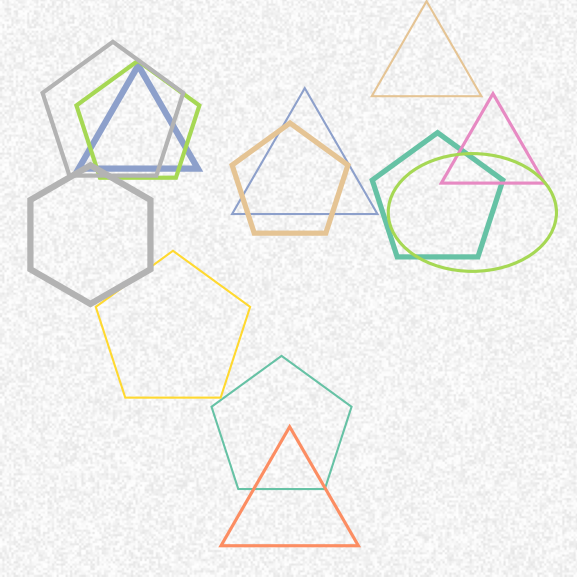[{"shape": "pentagon", "thickness": 1, "radius": 0.64, "center": [0.488, 0.255]}, {"shape": "pentagon", "thickness": 2.5, "radius": 0.59, "center": [0.758, 0.65]}, {"shape": "triangle", "thickness": 1.5, "radius": 0.69, "center": [0.502, 0.123]}, {"shape": "triangle", "thickness": 1, "radius": 0.73, "center": [0.528, 0.701]}, {"shape": "triangle", "thickness": 3, "radius": 0.6, "center": [0.239, 0.767]}, {"shape": "triangle", "thickness": 1.5, "radius": 0.52, "center": [0.854, 0.734]}, {"shape": "pentagon", "thickness": 2, "radius": 0.56, "center": [0.239, 0.782]}, {"shape": "oval", "thickness": 1.5, "radius": 0.73, "center": [0.818, 0.631]}, {"shape": "pentagon", "thickness": 1, "radius": 0.7, "center": [0.299, 0.424]}, {"shape": "triangle", "thickness": 1, "radius": 0.55, "center": [0.739, 0.887]}, {"shape": "pentagon", "thickness": 2.5, "radius": 0.53, "center": [0.502, 0.681]}, {"shape": "hexagon", "thickness": 3, "radius": 0.6, "center": [0.157, 0.593]}, {"shape": "pentagon", "thickness": 2, "radius": 0.64, "center": [0.196, 0.799]}]